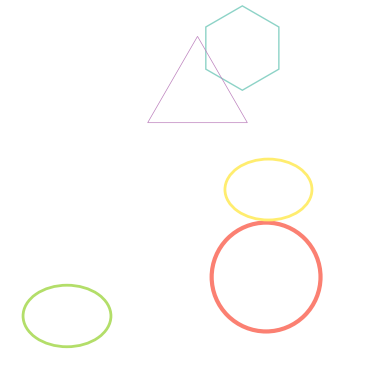[{"shape": "hexagon", "thickness": 1, "radius": 0.55, "center": [0.629, 0.875]}, {"shape": "circle", "thickness": 3, "radius": 0.71, "center": [0.691, 0.28]}, {"shape": "oval", "thickness": 2, "radius": 0.57, "center": [0.174, 0.179]}, {"shape": "triangle", "thickness": 0.5, "radius": 0.75, "center": [0.513, 0.756]}, {"shape": "oval", "thickness": 2, "radius": 0.57, "center": [0.697, 0.508]}]